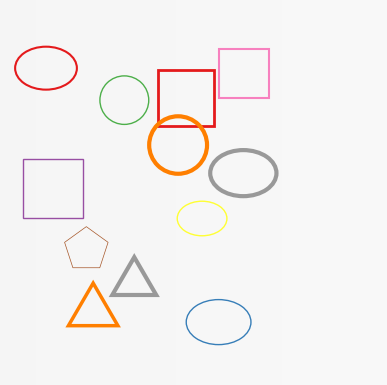[{"shape": "oval", "thickness": 1.5, "radius": 0.4, "center": [0.119, 0.823]}, {"shape": "square", "thickness": 2, "radius": 0.36, "center": [0.48, 0.746]}, {"shape": "oval", "thickness": 1, "radius": 0.42, "center": [0.564, 0.163]}, {"shape": "circle", "thickness": 1, "radius": 0.32, "center": [0.321, 0.74]}, {"shape": "square", "thickness": 1, "radius": 0.39, "center": [0.136, 0.51]}, {"shape": "circle", "thickness": 3, "radius": 0.37, "center": [0.46, 0.623]}, {"shape": "triangle", "thickness": 2.5, "radius": 0.37, "center": [0.24, 0.191]}, {"shape": "oval", "thickness": 1, "radius": 0.32, "center": [0.521, 0.432]}, {"shape": "pentagon", "thickness": 0.5, "radius": 0.3, "center": [0.223, 0.352]}, {"shape": "square", "thickness": 1.5, "radius": 0.32, "center": [0.63, 0.809]}, {"shape": "oval", "thickness": 3, "radius": 0.43, "center": [0.628, 0.55]}, {"shape": "triangle", "thickness": 3, "radius": 0.33, "center": [0.346, 0.267]}]